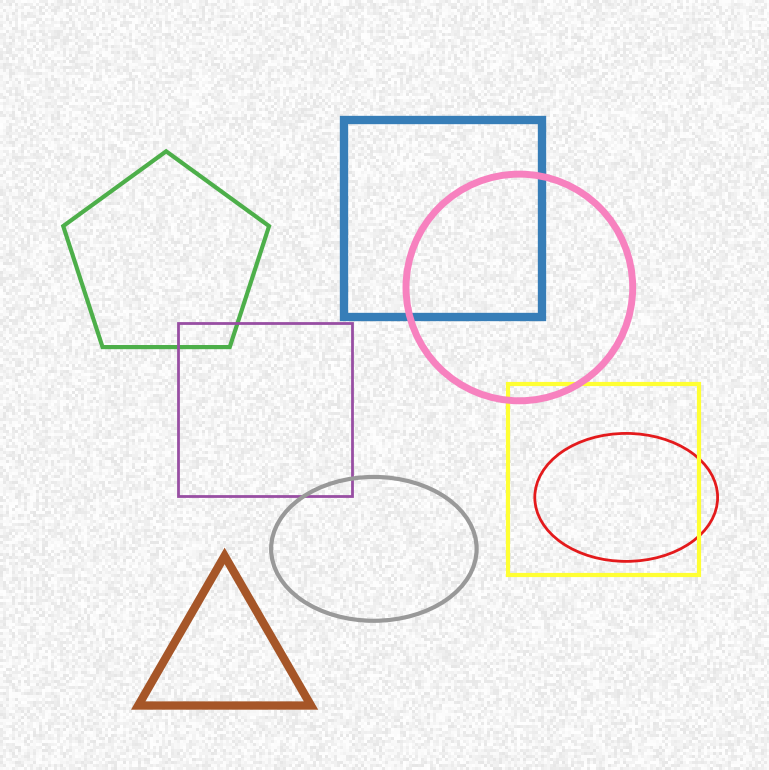[{"shape": "oval", "thickness": 1, "radius": 0.59, "center": [0.813, 0.354]}, {"shape": "square", "thickness": 3, "radius": 0.64, "center": [0.575, 0.716]}, {"shape": "pentagon", "thickness": 1.5, "radius": 0.7, "center": [0.216, 0.663]}, {"shape": "square", "thickness": 1, "radius": 0.56, "center": [0.344, 0.468]}, {"shape": "square", "thickness": 1.5, "radius": 0.62, "center": [0.784, 0.378]}, {"shape": "triangle", "thickness": 3, "radius": 0.65, "center": [0.292, 0.149]}, {"shape": "circle", "thickness": 2.5, "radius": 0.74, "center": [0.674, 0.627]}, {"shape": "oval", "thickness": 1.5, "radius": 0.67, "center": [0.486, 0.287]}]